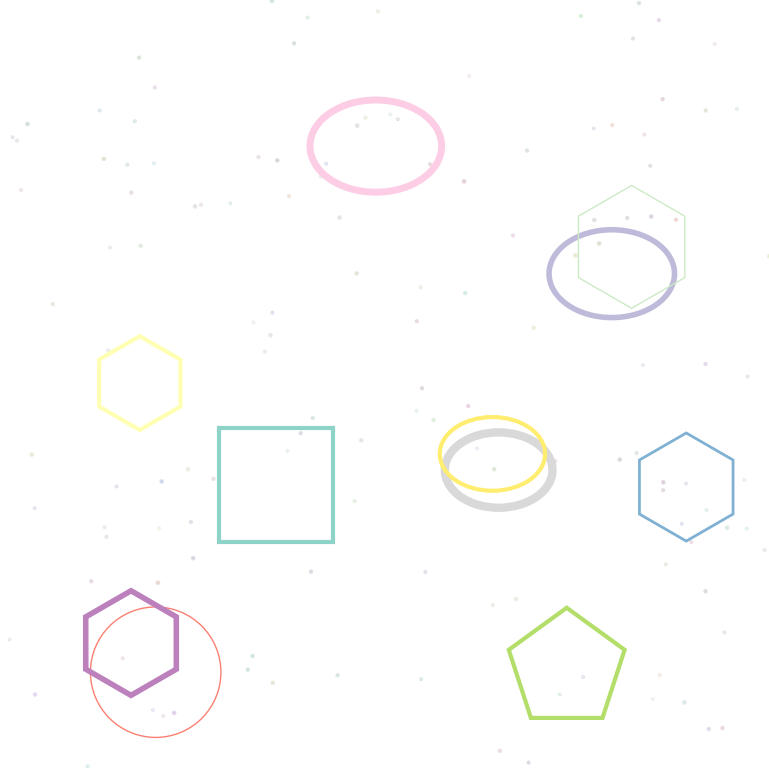[{"shape": "square", "thickness": 1.5, "radius": 0.37, "center": [0.358, 0.37]}, {"shape": "hexagon", "thickness": 1.5, "radius": 0.3, "center": [0.182, 0.502]}, {"shape": "oval", "thickness": 2, "radius": 0.41, "center": [0.795, 0.645]}, {"shape": "circle", "thickness": 0.5, "radius": 0.42, "center": [0.202, 0.127]}, {"shape": "hexagon", "thickness": 1, "radius": 0.35, "center": [0.891, 0.367]}, {"shape": "pentagon", "thickness": 1.5, "radius": 0.4, "center": [0.736, 0.132]}, {"shape": "oval", "thickness": 2.5, "radius": 0.43, "center": [0.488, 0.81]}, {"shape": "oval", "thickness": 3, "radius": 0.35, "center": [0.648, 0.39]}, {"shape": "hexagon", "thickness": 2, "radius": 0.34, "center": [0.17, 0.165]}, {"shape": "hexagon", "thickness": 0.5, "radius": 0.4, "center": [0.82, 0.679]}, {"shape": "oval", "thickness": 1.5, "radius": 0.34, "center": [0.639, 0.411]}]